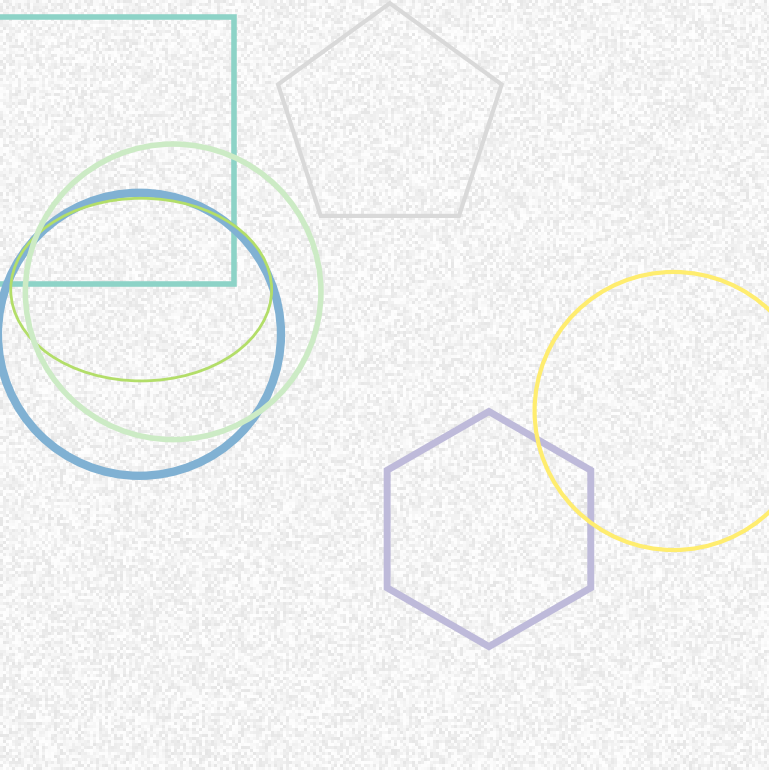[{"shape": "square", "thickness": 2, "radius": 0.87, "center": [0.131, 0.805]}, {"shape": "hexagon", "thickness": 2.5, "radius": 0.76, "center": [0.635, 0.313]}, {"shape": "circle", "thickness": 3, "radius": 0.92, "center": [0.181, 0.566]}, {"shape": "oval", "thickness": 1, "radius": 0.85, "center": [0.183, 0.624]}, {"shape": "pentagon", "thickness": 1.5, "radius": 0.76, "center": [0.506, 0.843]}, {"shape": "circle", "thickness": 2, "radius": 0.96, "center": [0.225, 0.621]}, {"shape": "circle", "thickness": 1.5, "radius": 0.9, "center": [0.875, 0.466]}]